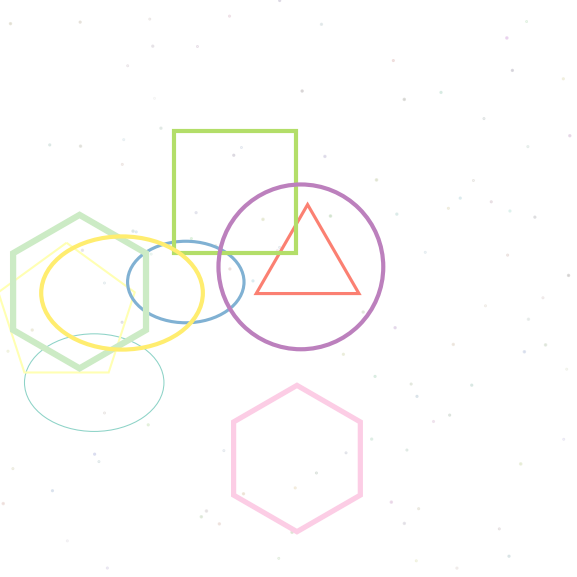[{"shape": "oval", "thickness": 0.5, "radius": 0.6, "center": [0.163, 0.337]}, {"shape": "pentagon", "thickness": 1, "radius": 0.62, "center": [0.115, 0.455]}, {"shape": "triangle", "thickness": 1.5, "radius": 0.51, "center": [0.533, 0.542]}, {"shape": "oval", "thickness": 1.5, "radius": 0.5, "center": [0.322, 0.511]}, {"shape": "square", "thickness": 2, "radius": 0.53, "center": [0.406, 0.667]}, {"shape": "hexagon", "thickness": 2.5, "radius": 0.63, "center": [0.514, 0.205]}, {"shape": "circle", "thickness": 2, "radius": 0.71, "center": [0.521, 0.537]}, {"shape": "hexagon", "thickness": 3, "radius": 0.66, "center": [0.138, 0.494]}, {"shape": "oval", "thickness": 2, "radius": 0.7, "center": [0.211, 0.492]}]